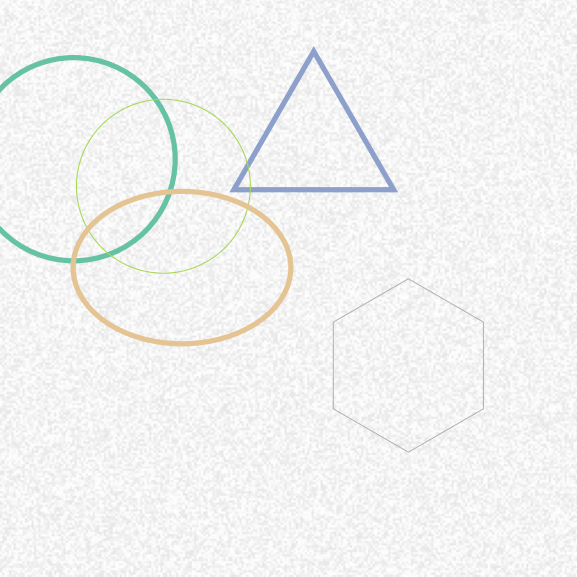[{"shape": "circle", "thickness": 2.5, "radius": 0.88, "center": [0.127, 0.723]}, {"shape": "triangle", "thickness": 2.5, "radius": 0.8, "center": [0.543, 0.75]}, {"shape": "circle", "thickness": 0.5, "radius": 0.75, "center": [0.283, 0.677]}, {"shape": "oval", "thickness": 2.5, "radius": 0.94, "center": [0.315, 0.536]}, {"shape": "hexagon", "thickness": 0.5, "radius": 0.75, "center": [0.707, 0.366]}]